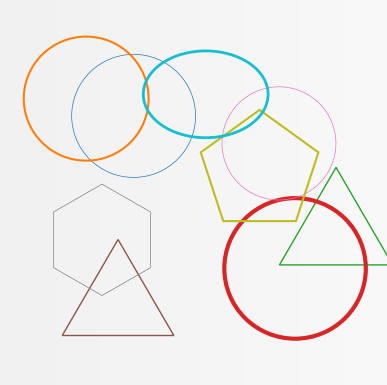[{"shape": "circle", "thickness": 0.5, "radius": 0.8, "center": [0.345, 0.699]}, {"shape": "circle", "thickness": 1.5, "radius": 0.81, "center": [0.222, 0.744]}, {"shape": "triangle", "thickness": 1, "radius": 0.84, "center": [0.867, 0.396]}, {"shape": "circle", "thickness": 3, "radius": 0.91, "center": [0.761, 0.303]}, {"shape": "triangle", "thickness": 1, "radius": 0.83, "center": [0.305, 0.212]}, {"shape": "circle", "thickness": 0.5, "radius": 0.74, "center": [0.72, 0.628]}, {"shape": "hexagon", "thickness": 0.5, "radius": 0.72, "center": [0.263, 0.377]}, {"shape": "pentagon", "thickness": 1.5, "radius": 0.8, "center": [0.67, 0.555]}, {"shape": "oval", "thickness": 2, "radius": 0.81, "center": [0.531, 0.755]}]